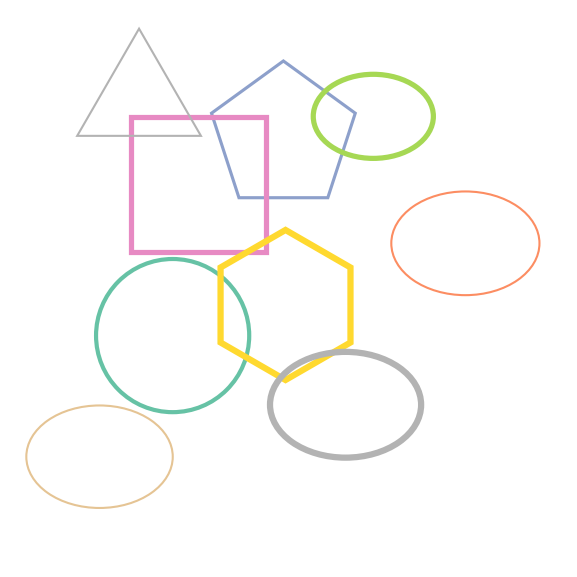[{"shape": "circle", "thickness": 2, "radius": 0.66, "center": [0.299, 0.418]}, {"shape": "oval", "thickness": 1, "radius": 0.64, "center": [0.806, 0.578]}, {"shape": "pentagon", "thickness": 1.5, "radius": 0.65, "center": [0.491, 0.763]}, {"shape": "square", "thickness": 2.5, "radius": 0.58, "center": [0.343, 0.68]}, {"shape": "oval", "thickness": 2.5, "radius": 0.52, "center": [0.646, 0.798]}, {"shape": "hexagon", "thickness": 3, "radius": 0.65, "center": [0.494, 0.471]}, {"shape": "oval", "thickness": 1, "radius": 0.63, "center": [0.172, 0.208]}, {"shape": "triangle", "thickness": 1, "radius": 0.62, "center": [0.241, 0.826]}, {"shape": "oval", "thickness": 3, "radius": 0.65, "center": [0.598, 0.298]}]